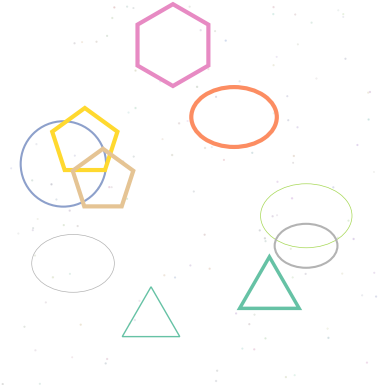[{"shape": "triangle", "thickness": 1, "radius": 0.43, "center": [0.392, 0.169]}, {"shape": "triangle", "thickness": 2.5, "radius": 0.45, "center": [0.7, 0.244]}, {"shape": "oval", "thickness": 3, "radius": 0.56, "center": [0.608, 0.696]}, {"shape": "circle", "thickness": 1.5, "radius": 0.55, "center": [0.165, 0.574]}, {"shape": "hexagon", "thickness": 3, "radius": 0.53, "center": [0.449, 0.883]}, {"shape": "oval", "thickness": 0.5, "radius": 0.59, "center": [0.796, 0.44]}, {"shape": "pentagon", "thickness": 3, "radius": 0.45, "center": [0.22, 0.63]}, {"shape": "pentagon", "thickness": 3, "radius": 0.41, "center": [0.267, 0.531]}, {"shape": "oval", "thickness": 0.5, "radius": 0.54, "center": [0.19, 0.316]}, {"shape": "oval", "thickness": 1.5, "radius": 0.41, "center": [0.795, 0.362]}]